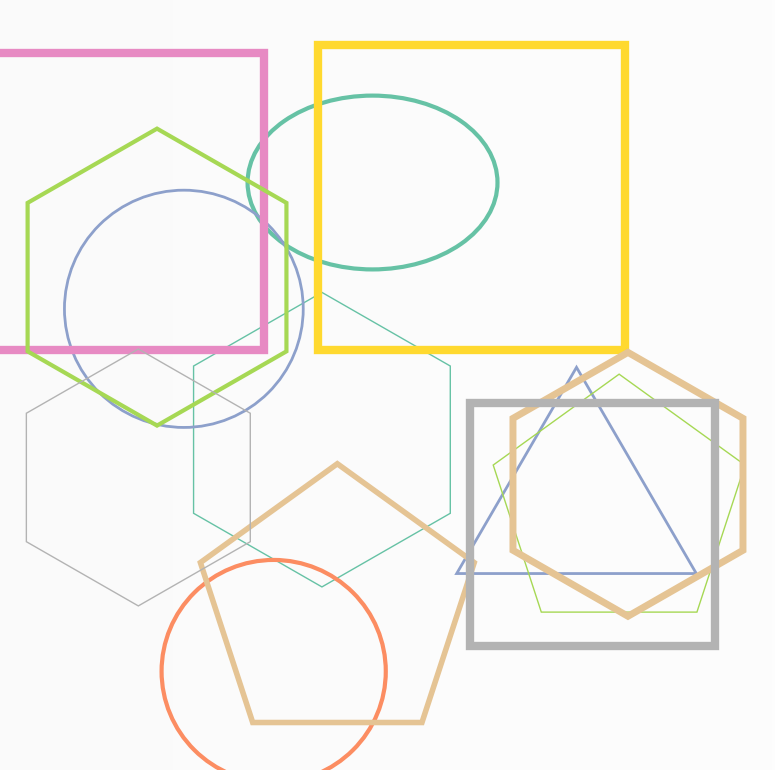[{"shape": "oval", "thickness": 1.5, "radius": 0.81, "center": [0.481, 0.763]}, {"shape": "hexagon", "thickness": 0.5, "radius": 0.96, "center": [0.415, 0.429]}, {"shape": "circle", "thickness": 1.5, "radius": 0.72, "center": [0.353, 0.128]}, {"shape": "triangle", "thickness": 1, "radius": 0.89, "center": [0.744, 0.344]}, {"shape": "circle", "thickness": 1, "radius": 0.77, "center": [0.237, 0.599]}, {"shape": "square", "thickness": 3, "radius": 0.97, "center": [0.148, 0.738]}, {"shape": "pentagon", "thickness": 0.5, "radius": 0.85, "center": [0.799, 0.343]}, {"shape": "hexagon", "thickness": 1.5, "radius": 0.96, "center": [0.203, 0.64]}, {"shape": "square", "thickness": 3, "radius": 0.99, "center": [0.609, 0.743]}, {"shape": "pentagon", "thickness": 2, "radius": 0.93, "center": [0.435, 0.212]}, {"shape": "hexagon", "thickness": 2.5, "radius": 0.86, "center": [0.81, 0.371]}, {"shape": "square", "thickness": 3, "radius": 0.79, "center": [0.765, 0.319]}, {"shape": "hexagon", "thickness": 0.5, "radius": 0.83, "center": [0.178, 0.38]}]